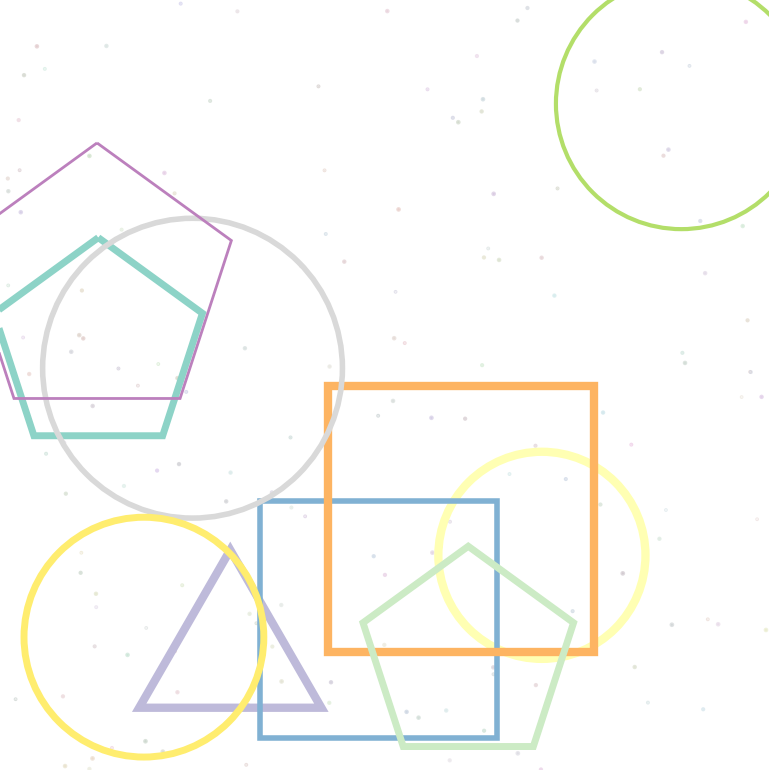[{"shape": "pentagon", "thickness": 2.5, "radius": 0.71, "center": [0.128, 0.549]}, {"shape": "circle", "thickness": 3, "radius": 0.67, "center": [0.704, 0.279]}, {"shape": "triangle", "thickness": 3, "radius": 0.68, "center": [0.299, 0.149]}, {"shape": "square", "thickness": 2, "radius": 0.77, "center": [0.492, 0.195]}, {"shape": "square", "thickness": 3, "radius": 0.87, "center": [0.599, 0.326]}, {"shape": "circle", "thickness": 1.5, "radius": 0.81, "center": [0.885, 0.865]}, {"shape": "circle", "thickness": 2, "radius": 0.97, "center": [0.25, 0.522]}, {"shape": "pentagon", "thickness": 1, "radius": 0.92, "center": [0.126, 0.631]}, {"shape": "pentagon", "thickness": 2.5, "radius": 0.72, "center": [0.608, 0.147]}, {"shape": "circle", "thickness": 2.5, "radius": 0.78, "center": [0.187, 0.173]}]